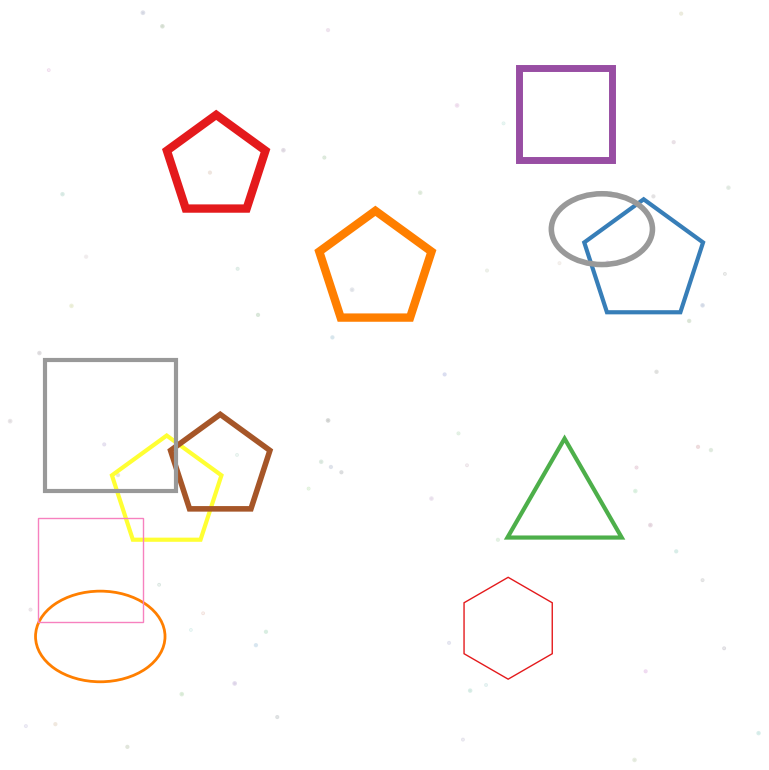[{"shape": "hexagon", "thickness": 0.5, "radius": 0.33, "center": [0.66, 0.184]}, {"shape": "pentagon", "thickness": 3, "radius": 0.34, "center": [0.281, 0.784]}, {"shape": "pentagon", "thickness": 1.5, "radius": 0.41, "center": [0.836, 0.66]}, {"shape": "triangle", "thickness": 1.5, "radius": 0.43, "center": [0.733, 0.345]}, {"shape": "square", "thickness": 2.5, "radius": 0.3, "center": [0.734, 0.852]}, {"shape": "pentagon", "thickness": 3, "radius": 0.38, "center": [0.488, 0.65]}, {"shape": "oval", "thickness": 1, "radius": 0.42, "center": [0.13, 0.173]}, {"shape": "pentagon", "thickness": 1.5, "radius": 0.37, "center": [0.216, 0.36]}, {"shape": "pentagon", "thickness": 2, "radius": 0.34, "center": [0.286, 0.394]}, {"shape": "square", "thickness": 0.5, "radius": 0.34, "center": [0.117, 0.26]}, {"shape": "square", "thickness": 1.5, "radius": 0.42, "center": [0.144, 0.448]}, {"shape": "oval", "thickness": 2, "radius": 0.33, "center": [0.782, 0.702]}]